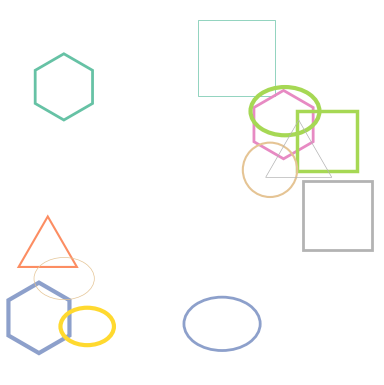[{"shape": "square", "thickness": 0.5, "radius": 0.5, "center": [0.615, 0.849]}, {"shape": "hexagon", "thickness": 2, "radius": 0.43, "center": [0.166, 0.774]}, {"shape": "triangle", "thickness": 1.5, "radius": 0.44, "center": [0.124, 0.35]}, {"shape": "oval", "thickness": 2, "radius": 0.5, "center": [0.577, 0.159]}, {"shape": "hexagon", "thickness": 3, "radius": 0.46, "center": [0.101, 0.174]}, {"shape": "hexagon", "thickness": 2, "radius": 0.44, "center": [0.737, 0.676]}, {"shape": "square", "thickness": 2.5, "radius": 0.39, "center": [0.85, 0.635]}, {"shape": "oval", "thickness": 3, "radius": 0.45, "center": [0.74, 0.711]}, {"shape": "oval", "thickness": 3, "radius": 0.35, "center": [0.227, 0.152]}, {"shape": "oval", "thickness": 0.5, "radius": 0.39, "center": [0.167, 0.276]}, {"shape": "circle", "thickness": 1.5, "radius": 0.35, "center": [0.701, 0.559]}, {"shape": "square", "thickness": 2, "radius": 0.45, "center": [0.876, 0.44]}, {"shape": "triangle", "thickness": 0.5, "radius": 0.5, "center": [0.776, 0.589]}]